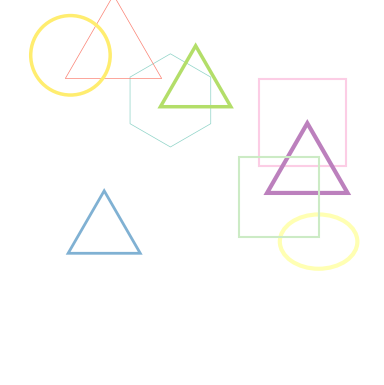[{"shape": "hexagon", "thickness": 0.5, "radius": 0.61, "center": [0.443, 0.739]}, {"shape": "oval", "thickness": 3, "radius": 0.5, "center": [0.828, 0.372]}, {"shape": "triangle", "thickness": 0.5, "radius": 0.72, "center": [0.295, 0.868]}, {"shape": "triangle", "thickness": 2, "radius": 0.54, "center": [0.271, 0.396]}, {"shape": "triangle", "thickness": 2.5, "radius": 0.53, "center": [0.508, 0.776]}, {"shape": "square", "thickness": 1.5, "radius": 0.56, "center": [0.787, 0.683]}, {"shape": "triangle", "thickness": 3, "radius": 0.6, "center": [0.798, 0.559]}, {"shape": "square", "thickness": 1.5, "radius": 0.52, "center": [0.724, 0.488]}, {"shape": "circle", "thickness": 2.5, "radius": 0.52, "center": [0.183, 0.856]}]